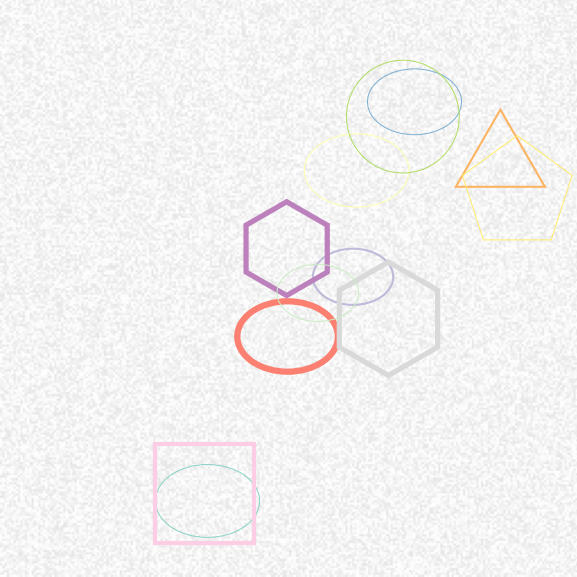[{"shape": "oval", "thickness": 0.5, "radius": 0.45, "center": [0.359, 0.132]}, {"shape": "oval", "thickness": 0.5, "radius": 0.45, "center": [0.618, 0.704]}, {"shape": "oval", "thickness": 1, "radius": 0.35, "center": [0.611, 0.52]}, {"shape": "oval", "thickness": 3, "radius": 0.44, "center": [0.498, 0.416]}, {"shape": "oval", "thickness": 0.5, "radius": 0.41, "center": [0.718, 0.823]}, {"shape": "triangle", "thickness": 1, "radius": 0.45, "center": [0.866, 0.72]}, {"shape": "circle", "thickness": 0.5, "radius": 0.49, "center": [0.698, 0.797]}, {"shape": "square", "thickness": 2, "radius": 0.43, "center": [0.355, 0.145]}, {"shape": "hexagon", "thickness": 2.5, "radius": 0.49, "center": [0.673, 0.447]}, {"shape": "hexagon", "thickness": 2.5, "radius": 0.41, "center": [0.496, 0.569]}, {"shape": "oval", "thickness": 0.5, "radius": 0.35, "center": [0.55, 0.492]}, {"shape": "pentagon", "thickness": 0.5, "radius": 0.5, "center": [0.896, 0.665]}]